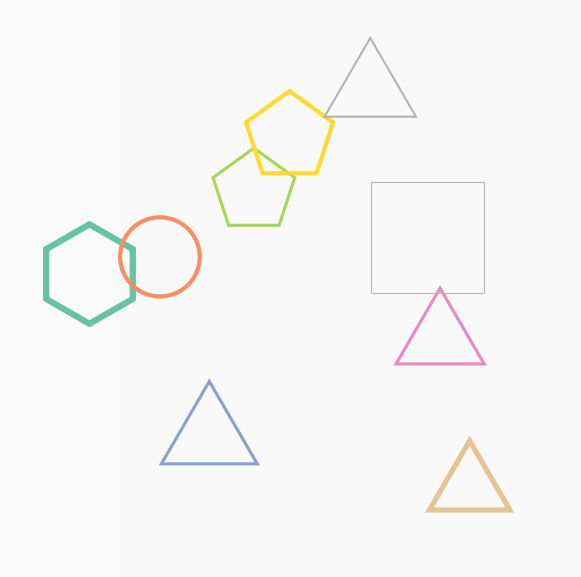[{"shape": "hexagon", "thickness": 3, "radius": 0.43, "center": [0.154, 0.525]}, {"shape": "circle", "thickness": 2, "radius": 0.34, "center": [0.275, 0.554]}, {"shape": "triangle", "thickness": 1.5, "radius": 0.48, "center": [0.36, 0.244]}, {"shape": "triangle", "thickness": 1.5, "radius": 0.44, "center": [0.757, 0.413]}, {"shape": "pentagon", "thickness": 1.5, "radius": 0.37, "center": [0.437, 0.669]}, {"shape": "pentagon", "thickness": 2, "radius": 0.39, "center": [0.498, 0.763]}, {"shape": "triangle", "thickness": 2.5, "radius": 0.4, "center": [0.808, 0.156]}, {"shape": "triangle", "thickness": 1, "radius": 0.45, "center": [0.637, 0.843]}, {"shape": "square", "thickness": 0.5, "radius": 0.48, "center": [0.735, 0.588]}]